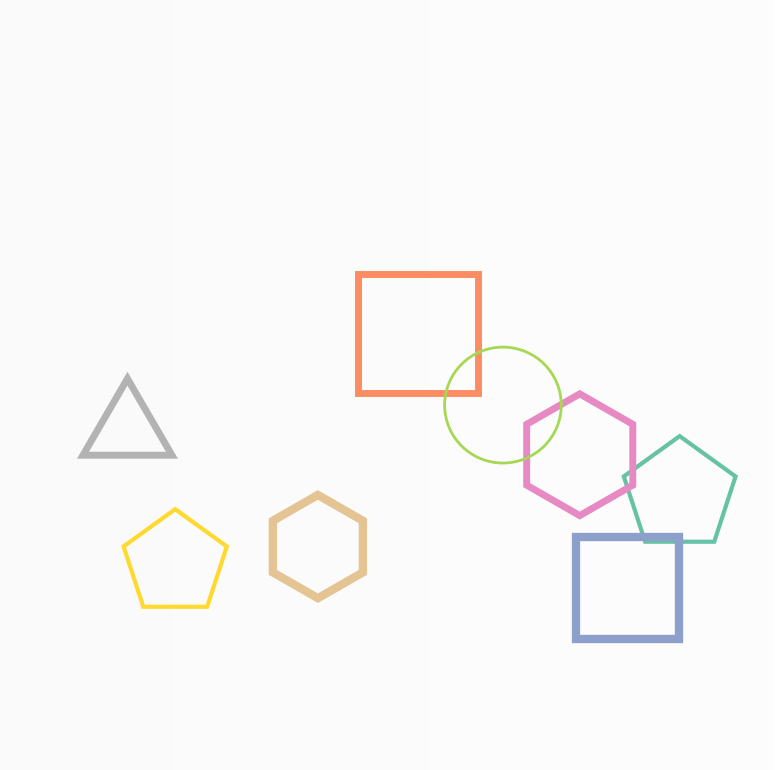[{"shape": "pentagon", "thickness": 1.5, "radius": 0.38, "center": [0.877, 0.358]}, {"shape": "square", "thickness": 2.5, "radius": 0.39, "center": [0.539, 0.567]}, {"shape": "square", "thickness": 3, "radius": 0.33, "center": [0.81, 0.236]}, {"shape": "hexagon", "thickness": 2.5, "radius": 0.4, "center": [0.748, 0.409]}, {"shape": "circle", "thickness": 1, "radius": 0.38, "center": [0.649, 0.474]}, {"shape": "pentagon", "thickness": 1.5, "radius": 0.35, "center": [0.226, 0.269]}, {"shape": "hexagon", "thickness": 3, "radius": 0.34, "center": [0.41, 0.29]}, {"shape": "triangle", "thickness": 2.5, "radius": 0.33, "center": [0.164, 0.442]}]